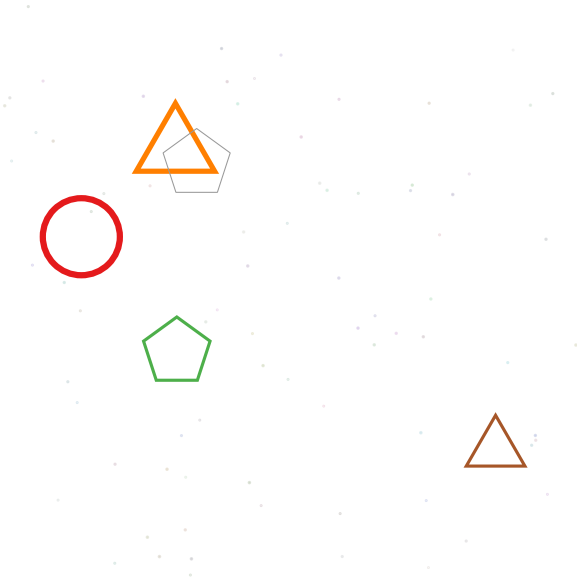[{"shape": "circle", "thickness": 3, "radius": 0.33, "center": [0.141, 0.589]}, {"shape": "pentagon", "thickness": 1.5, "radius": 0.3, "center": [0.306, 0.39]}, {"shape": "triangle", "thickness": 2.5, "radius": 0.39, "center": [0.304, 0.742]}, {"shape": "triangle", "thickness": 1.5, "radius": 0.29, "center": [0.858, 0.221]}, {"shape": "pentagon", "thickness": 0.5, "radius": 0.31, "center": [0.341, 0.715]}]